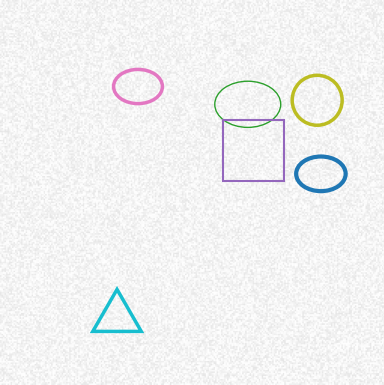[{"shape": "oval", "thickness": 3, "radius": 0.32, "center": [0.834, 0.548]}, {"shape": "oval", "thickness": 1, "radius": 0.43, "center": [0.644, 0.729]}, {"shape": "square", "thickness": 1.5, "radius": 0.39, "center": [0.659, 0.609]}, {"shape": "oval", "thickness": 2.5, "radius": 0.32, "center": [0.358, 0.775]}, {"shape": "circle", "thickness": 2.5, "radius": 0.32, "center": [0.824, 0.74]}, {"shape": "triangle", "thickness": 2.5, "radius": 0.36, "center": [0.304, 0.176]}]